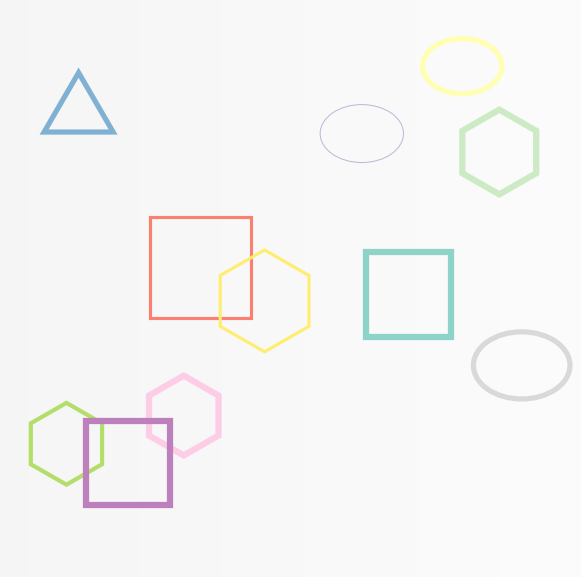[{"shape": "square", "thickness": 3, "radius": 0.37, "center": [0.703, 0.489]}, {"shape": "oval", "thickness": 2.5, "radius": 0.34, "center": [0.795, 0.885]}, {"shape": "oval", "thickness": 0.5, "radius": 0.36, "center": [0.622, 0.768]}, {"shape": "square", "thickness": 1.5, "radius": 0.44, "center": [0.345, 0.536]}, {"shape": "triangle", "thickness": 2.5, "radius": 0.34, "center": [0.135, 0.805]}, {"shape": "hexagon", "thickness": 2, "radius": 0.35, "center": [0.114, 0.231]}, {"shape": "hexagon", "thickness": 3, "radius": 0.35, "center": [0.316, 0.28]}, {"shape": "oval", "thickness": 2.5, "radius": 0.42, "center": [0.898, 0.366]}, {"shape": "square", "thickness": 3, "radius": 0.36, "center": [0.221, 0.198]}, {"shape": "hexagon", "thickness": 3, "radius": 0.37, "center": [0.859, 0.736]}, {"shape": "hexagon", "thickness": 1.5, "radius": 0.44, "center": [0.455, 0.478]}]